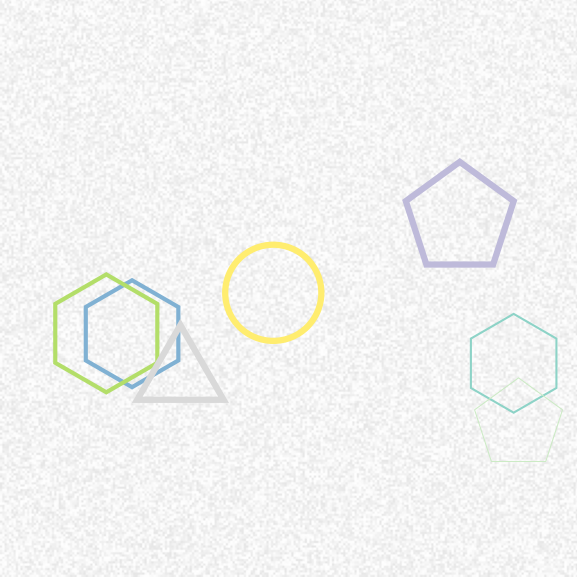[{"shape": "hexagon", "thickness": 1, "radius": 0.43, "center": [0.889, 0.37]}, {"shape": "pentagon", "thickness": 3, "radius": 0.49, "center": [0.796, 0.621]}, {"shape": "hexagon", "thickness": 2, "radius": 0.46, "center": [0.229, 0.421]}, {"shape": "hexagon", "thickness": 2, "radius": 0.51, "center": [0.184, 0.422]}, {"shape": "triangle", "thickness": 3, "radius": 0.43, "center": [0.312, 0.35]}, {"shape": "pentagon", "thickness": 0.5, "radius": 0.4, "center": [0.898, 0.265]}, {"shape": "circle", "thickness": 3, "radius": 0.42, "center": [0.473, 0.492]}]